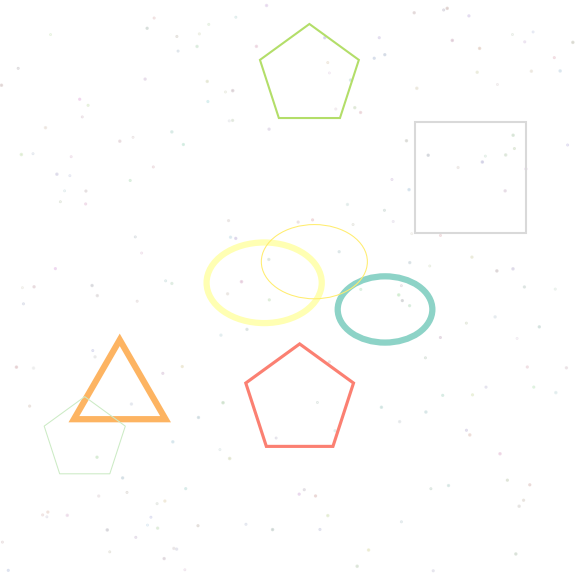[{"shape": "oval", "thickness": 3, "radius": 0.41, "center": [0.667, 0.463]}, {"shape": "oval", "thickness": 3, "radius": 0.5, "center": [0.457, 0.509]}, {"shape": "pentagon", "thickness": 1.5, "radius": 0.49, "center": [0.519, 0.306]}, {"shape": "triangle", "thickness": 3, "radius": 0.46, "center": [0.207, 0.319]}, {"shape": "pentagon", "thickness": 1, "radius": 0.45, "center": [0.536, 0.868]}, {"shape": "square", "thickness": 1, "radius": 0.48, "center": [0.815, 0.692]}, {"shape": "pentagon", "thickness": 0.5, "radius": 0.37, "center": [0.147, 0.238]}, {"shape": "oval", "thickness": 0.5, "radius": 0.46, "center": [0.544, 0.546]}]